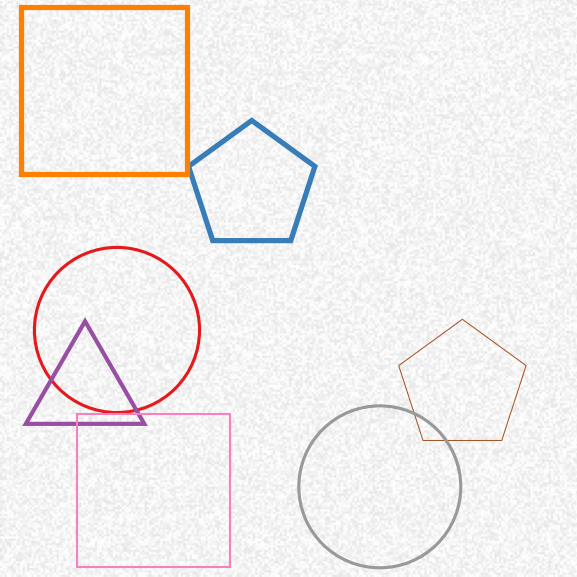[{"shape": "circle", "thickness": 1.5, "radius": 0.71, "center": [0.203, 0.428]}, {"shape": "pentagon", "thickness": 2.5, "radius": 0.57, "center": [0.436, 0.675]}, {"shape": "triangle", "thickness": 2, "radius": 0.59, "center": [0.147, 0.324]}, {"shape": "square", "thickness": 2.5, "radius": 0.72, "center": [0.18, 0.842]}, {"shape": "pentagon", "thickness": 0.5, "radius": 0.58, "center": [0.801, 0.33]}, {"shape": "square", "thickness": 1, "radius": 0.66, "center": [0.266, 0.15]}, {"shape": "circle", "thickness": 1.5, "radius": 0.7, "center": [0.658, 0.156]}]